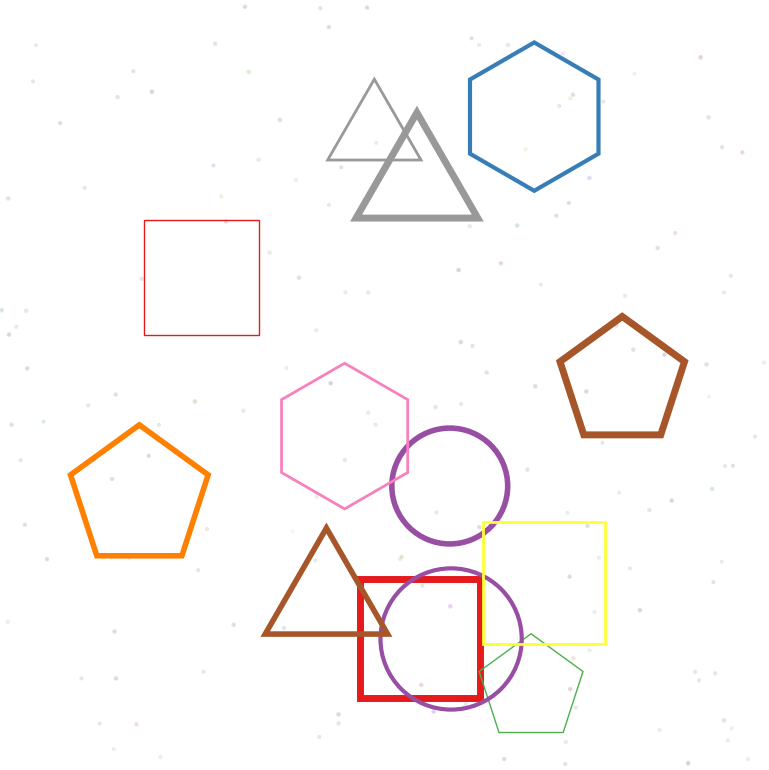[{"shape": "square", "thickness": 0.5, "radius": 0.37, "center": [0.262, 0.64]}, {"shape": "square", "thickness": 2.5, "radius": 0.39, "center": [0.546, 0.171]}, {"shape": "hexagon", "thickness": 1.5, "radius": 0.48, "center": [0.694, 0.849]}, {"shape": "pentagon", "thickness": 0.5, "radius": 0.35, "center": [0.69, 0.106]}, {"shape": "circle", "thickness": 1.5, "radius": 0.46, "center": [0.586, 0.17]}, {"shape": "circle", "thickness": 2, "radius": 0.38, "center": [0.584, 0.369]}, {"shape": "pentagon", "thickness": 2, "radius": 0.47, "center": [0.181, 0.354]}, {"shape": "square", "thickness": 1, "radius": 0.39, "center": [0.706, 0.243]}, {"shape": "triangle", "thickness": 2, "radius": 0.46, "center": [0.424, 0.222]}, {"shape": "pentagon", "thickness": 2.5, "radius": 0.42, "center": [0.808, 0.504]}, {"shape": "hexagon", "thickness": 1, "radius": 0.47, "center": [0.448, 0.434]}, {"shape": "triangle", "thickness": 2.5, "radius": 0.46, "center": [0.541, 0.762]}, {"shape": "triangle", "thickness": 1, "radius": 0.35, "center": [0.486, 0.827]}]